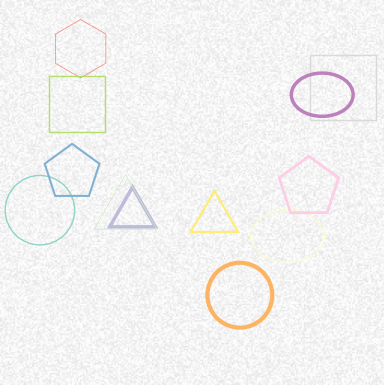[{"shape": "circle", "thickness": 1, "radius": 0.45, "center": [0.104, 0.454]}, {"shape": "oval", "thickness": 0.5, "radius": 0.48, "center": [0.747, 0.387]}, {"shape": "triangle", "thickness": 2.5, "radius": 0.34, "center": [0.344, 0.445]}, {"shape": "hexagon", "thickness": 0.5, "radius": 0.38, "center": [0.209, 0.874]}, {"shape": "pentagon", "thickness": 1.5, "radius": 0.37, "center": [0.187, 0.552]}, {"shape": "circle", "thickness": 3, "radius": 0.42, "center": [0.623, 0.233]}, {"shape": "square", "thickness": 1, "radius": 0.36, "center": [0.2, 0.73]}, {"shape": "pentagon", "thickness": 2, "radius": 0.41, "center": [0.802, 0.513]}, {"shape": "square", "thickness": 1, "radius": 0.43, "center": [0.89, 0.773]}, {"shape": "oval", "thickness": 2.5, "radius": 0.4, "center": [0.837, 0.754]}, {"shape": "triangle", "thickness": 0.5, "radius": 0.47, "center": [0.326, 0.452]}, {"shape": "triangle", "thickness": 1.5, "radius": 0.36, "center": [0.557, 0.433]}]